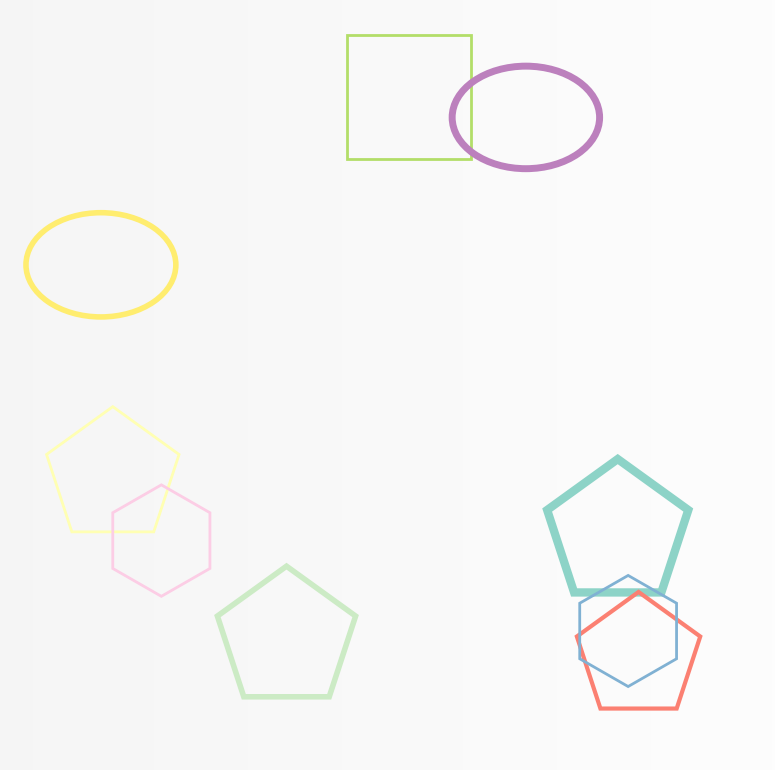[{"shape": "pentagon", "thickness": 3, "radius": 0.48, "center": [0.797, 0.308]}, {"shape": "pentagon", "thickness": 1, "radius": 0.45, "center": [0.146, 0.382]}, {"shape": "pentagon", "thickness": 1.5, "radius": 0.42, "center": [0.824, 0.148]}, {"shape": "hexagon", "thickness": 1, "radius": 0.36, "center": [0.811, 0.181]}, {"shape": "square", "thickness": 1, "radius": 0.4, "center": [0.528, 0.874]}, {"shape": "hexagon", "thickness": 1, "radius": 0.36, "center": [0.208, 0.298]}, {"shape": "oval", "thickness": 2.5, "radius": 0.48, "center": [0.679, 0.848]}, {"shape": "pentagon", "thickness": 2, "radius": 0.47, "center": [0.37, 0.171]}, {"shape": "oval", "thickness": 2, "radius": 0.48, "center": [0.13, 0.656]}]